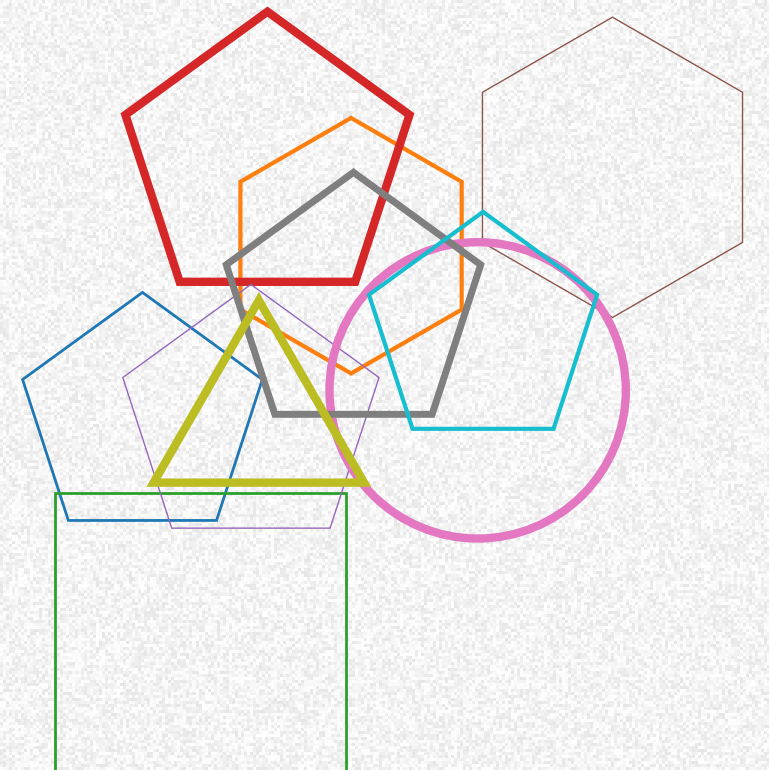[{"shape": "pentagon", "thickness": 1, "radius": 0.82, "center": [0.185, 0.457]}, {"shape": "hexagon", "thickness": 1.5, "radius": 0.83, "center": [0.456, 0.681]}, {"shape": "square", "thickness": 1, "radius": 0.95, "center": [0.261, 0.171]}, {"shape": "pentagon", "thickness": 3, "radius": 0.97, "center": [0.347, 0.791]}, {"shape": "pentagon", "thickness": 0.5, "radius": 0.87, "center": [0.326, 0.456]}, {"shape": "hexagon", "thickness": 0.5, "radius": 0.98, "center": [0.795, 0.783]}, {"shape": "circle", "thickness": 3, "radius": 0.96, "center": [0.62, 0.493]}, {"shape": "pentagon", "thickness": 2.5, "radius": 0.87, "center": [0.459, 0.602]}, {"shape": "triangle", "thickness": 3, "radius": 0.79, "center": [0.336, 0.452]}, {"shape": "pentagon", "thickness": 1.5, "radius": 0.78, "center": [0.627, 0.569]}]